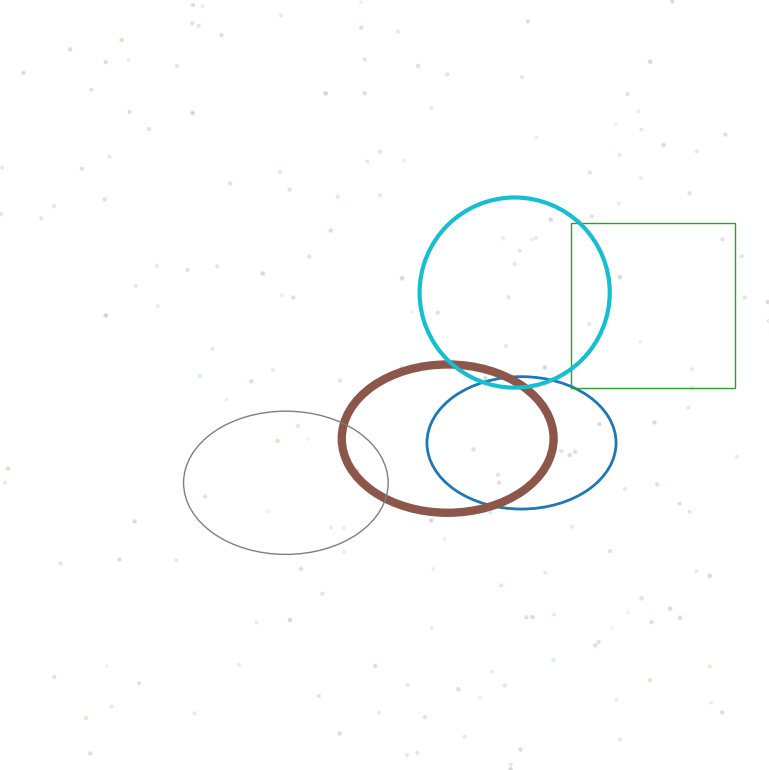[{"shape": "oval", "thickness": 1, "radius": 0.61, "center": [0.677, 0.425]}, {"shape": "square", "thickness": 0.5, "radius": 0.53, "center": [0.848, 0.603]}, {"shape": "oval", "thickness": 3, "radius": 0.69, "center": [0.581, 0.43]}, {"shape": "oval", "thickness": 0.5, "radius": 0.66, "center": [0.371, 0.373]}, {"shape": "circle", "thickness": 1.5, "radius": 0.62, "center": [0.668, 0.62]}]